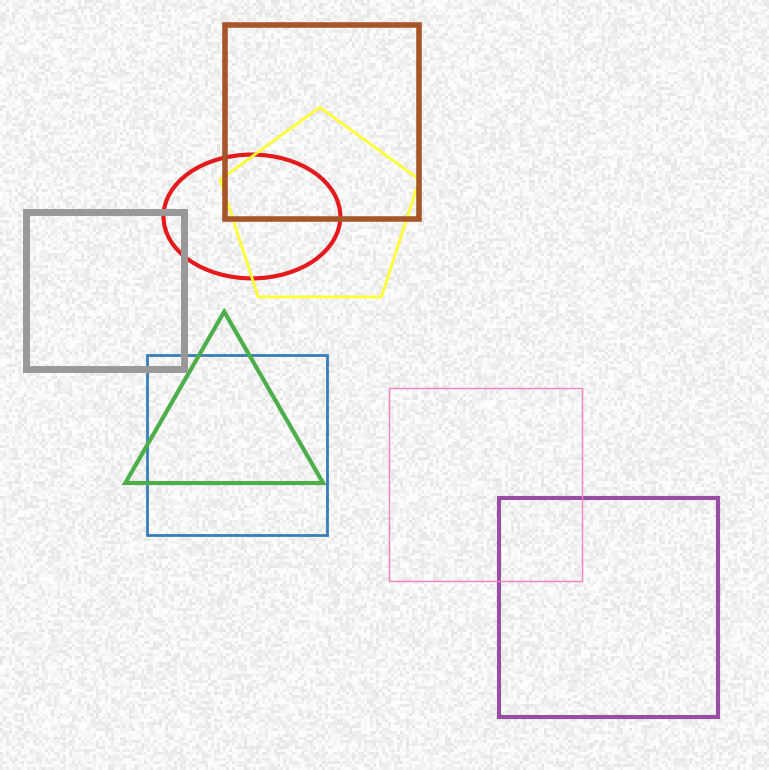[{"shape": "oval", "thickness": 1.5, "radius": 0.57, "center": [0.327, 0.719]}, {"shape": "square", "thickness": 1, "radius": 0.58, "center": [0.308, 0.422]}, {"shape": "triangle", "thickness": 1.5, "radius": 0.74, "center": [0.291, 0.447]}, {"shape": "square", "thickness": 1.5, "radius": 0.71, "center": [0.79, 0.211]}, {"shape": "pentagon", "thickness": 1, "radius": 0.68, "center": [0.415, 0.725]}, {"shape": "square", "thickness": 2, "radius": 0.63, "center": [0.418, 0.842]}, {"shape": "square", "thickness": 0.5, "radius": 0.63, "center": [0.631, 0.371]}, {"shape": "square", "thickness": 2.5, "radius": 0.51, "center": [0.137, 0.623]}]